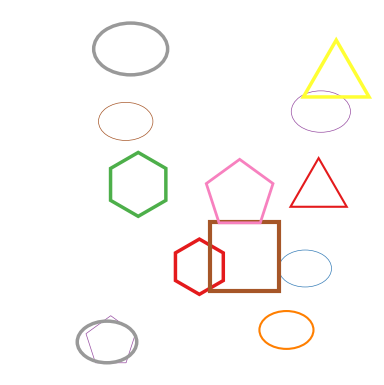[{"shape": "hexagon", "thickness": 2.5, "radius": 0.36, "center": [0.518, 0.307]}, {"shape": "triangle", "thickness": 1.5, "radius": 0.42, "center": [0.828, 0.505]}, {"shape": "oval", "thickness": 0.5, "radius": 0.34, "center": [0.793, 0.303]}, {"shape": "hexagon", "thickness": 2.5, "radius": 0.41, "center": [0.359, 0.521]}, {"shape": "oval", "thickness": 0.5, "radius": 0.38, "center": [0.833, 0.71]}, {"shape": "pentagon", "thickness": 0.5, "radius": 0.34, "center": [0.288, 0.112]}, {"shape": "oval", "thickness": 1.5, "radius": 0.35, "center": [0.744, 0.143]}, {"shape": "triangle", "thickness": 2.5, "radius": 0.49, "center": [0.873, 0.797]}, {"shape": "square", "thickness": 3, "radius": 0.45, "center": [0.636, 0.335]}, {"shape": "oval", "thickness": 0.5, "radius": 0.35, "center": [0.326, 0.685]}, {"shape": "pentagon", "thickness": 2, "radius": 0.46, "center": [0.622, 0.495]}, {"shape": "oval", "thickness": 2.5, "radius": 0.48, "center": [0.339, 0.873]}, {"shape": "oval", "thickness": 2.5, "radius": 0.39, "center": [0.278, 0.112]}]